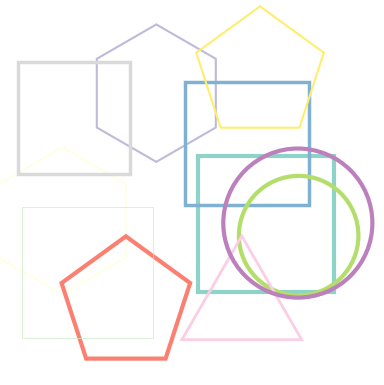[{"shape": "square", "thickness": 3, "radius": 0.88, "center": [0.691, 0.417]}, {"shape": "hexagon", "thickness": 0.5, "radius": 0.95, "center": [0.162, 0.427]}, {"shape": "hexagon", "thickness": 1.5, "radius": 0.89, "center": [0.406, 0.758]}, {"shape": "pentagon", "thickness": 3, "radius": 0.88, "center": [0.327, 0.211]}, {"shape": "square", "thickness": 2.5, "radius": 0.8, "center": [0.642, 0.626]}, {"shape": "circle", "thickness": 3, "radius": 0.78, "center": [0.776, 0.388]}, {"shape": "triangle", "thickness": 2, "radius": 0.9, "center": [0.628, 0.207]}, {"shape": "square", "thickness": 2.5, "radius": 0.73, "center": [0.193, 0.695]}, {"shape": "circle", "thickness": 3, "radius": 0.97, "center": [0.774, 0.421]}, {"shape": "square", "thickness": 0.5, "radius": 0.85, "center": [0.228, 0.291]}, {"shape": "pentagon", "thickness": 1.5, "radius": 0.87, "center": [0.675, 0.809]}]